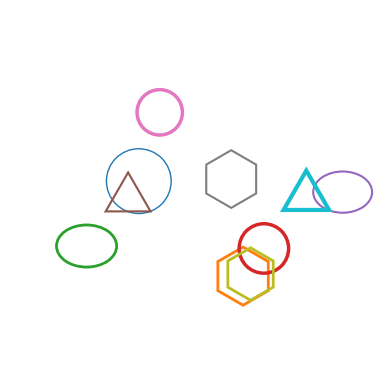[{"shape": "circle", "thickness": 1, "radius": 0.42, "center": [0.361, 0.53]}, {"shape": "hexagon", "thickness": 2, "radius": 0.38, "center": [0.631, 0.283]}, {"shape": "oval", "thickness": 2, "radius": 0.39, "center": [0.225, 0.361]}, {"shape": "circle", "thickness": 2.5, "radius": 0.32, "center": [0.685, 0.355]}, {"shape": "oval", "thickness": 1.5, "radius": 0.38, "center": [0.89, 0.501]}, {"shape": "triangle", "thickness": 1.5, "radius": 0.34, "center": [0.333, 0.485]}, {"shape": "circle", "thickness": 2.5, "radius": 0.29, "center": [0.415, 0.708]}, {"shape": "hexagon", "thickness": 1.5, "radius": 0.37, "center": [0.601, 0.535]}, {"shape": "hexagon", "thickness": 2, "radius": 0.34, "center": [0.651, 0.288]}, {"shape": "triangle", "thickness": 3, "radius": 0.34, "center": [0.796, 0.489]}]